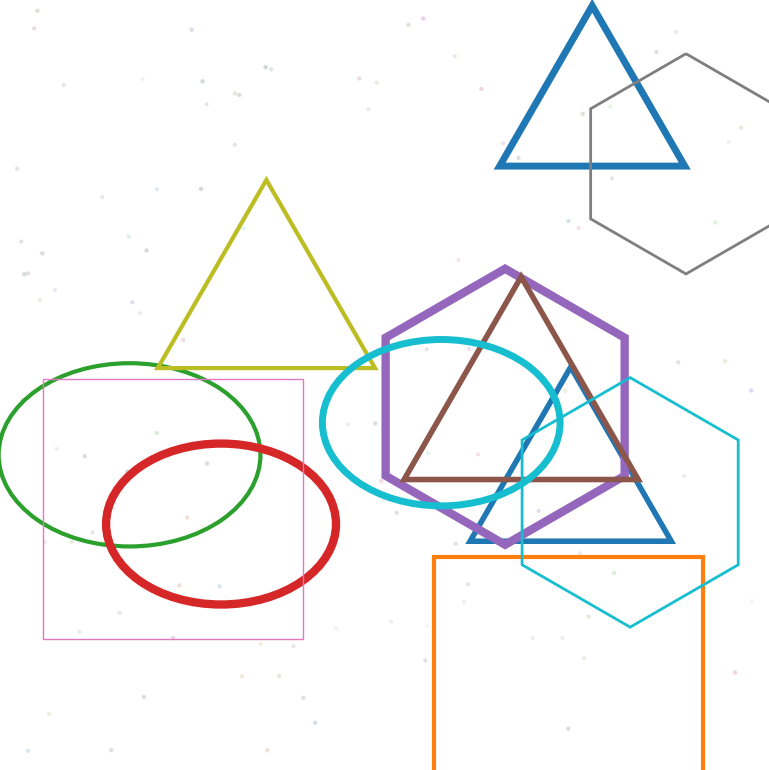[{"shape": "triangle", "thickness": 2, "radius": 0.75, "center": [0.741, 0.373]}, {"shape": "triangle", "thickness": 2.5, "radius": 0.69, "center": [0.769, 0.854]}, {"shape": "square", "thickness": 1.5, "radius": 0.87, "center": [0.738, 0.101]}, {"shape": "oval", "thickness": 1.5, "radius": 0.85, "center": [0.168, 0.409]}, {"shape": "oval", "thickness": 3, "radius": 0.75, "center": [0.287, 0.319]}, {"shape": "hexagon", "thickness": 3, "radius": 0.9, "center": [0.656, 0.472]}, {"shape": "triangle", "thickness": 2, "radius": 0.88, "center": [0.677, 0.465]}, {"shape": "square", "thickness": 0.5, "radius": 0.84, "center": [0.224, 0.339]}, {"shape": "hexagon", "thickness": 1, "radius": 0.72, "center": [0.891, 0.787]}, {"shape": "triangle", "thickness": 1.5, "radius": 0.81, "center": [0.346, 0.603]}, {"shape": "hexagon", "thickness": 1, "radius": 0.81, "center": [0.818, 0.348]}, {"shape": "oval", "thickness": 2.5, "radius": 0.77, "center": [0.573, 0.451]}]